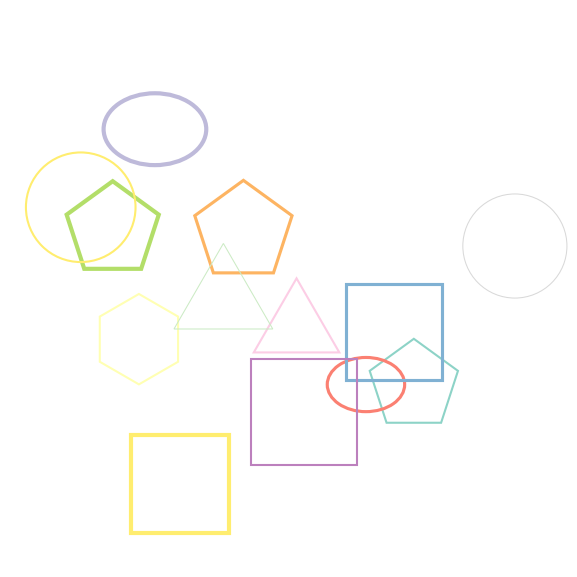[{"shape": "pentagon", "thickness": 1, "radius": 0.4, "center": [0.717, 0.332]}, {"shape": "hexagon", "thickness": 1, "radius": 0.39, "center": [0.241, 0.412]}, {"shape": "oval", "thickness": 2, "radius": 0.44, "center": [0.268, 0.775]}, {"shape": "oval", "thickness": 1.5, "radius": 0.34, "center": [0.634, 0.333]}, {"shape": "square", "thickness": 1.5, "radius": 0.41, "center": [0.682, 0.424]}, {"shape": "pentagon", "thickness": 1.5, "radius": 0.44, "center": [0.422, 0.598]}, {"shape": "pentagon", "thickness": 2, "radius": 0.42, "center": [0.195, 0.601]}, {"shape": "triangle", "thickness": 1, "radius": 0.43, "center": [0.514, 0.432]}, {"shape": "circle", "thickness": 0.5, "radius": 0.45, "center": [0.892, 0.573]}, {"shape": "square", "thickness": 1, "radius": 0.46, "center": [0.526, 0.286]}, {"shape": "triangle", "thickness": 0.5, "radius": 0.49, "center": [0.387, 0.479]}, {"shape": "square", "thickness": 2, "radius": 0.43, "center": [0.312, 0.161]}, {"shape": "circle", "thickness": 1, "radius": 0.47, "center": [0.14, 0.64]}]